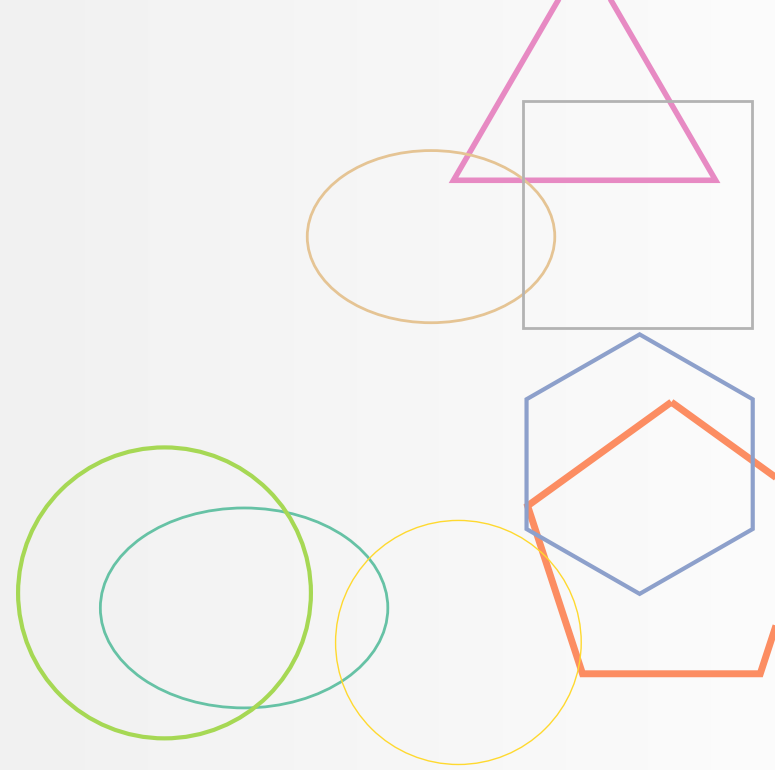[{"shape": "oval", "thickness": 1, "radius": 0.93, "center": [0.315, 0.21]}, {"shape": "pentagon", "thickness": 2.5, "radius": 0.98, "center": [0.866, 0.283]}, {"shape": "hexagon", "thickness": 1.5, "radius": 0.84, "center": [0.825, 0.397]}, {"shape": "triangle", "thickness": 2, "radius": 0.98, "center": [0.754, 0.863]}, {"shape": "circle", "thickness": 1.5, "radius": 0.94, "center": [0.212, 0.23]}, {"shape": "circle", "thickness": 0.5, "radius": 0.79, "center": [0.591, 0.166]}, {"shape": "oval", "thickness": 1, "radius": 0.8, "center": [0.556, 0.693]}, {"shape": "square", "thickness": 1, "radius": 0.74, "center": [0.823, 0.721]}]